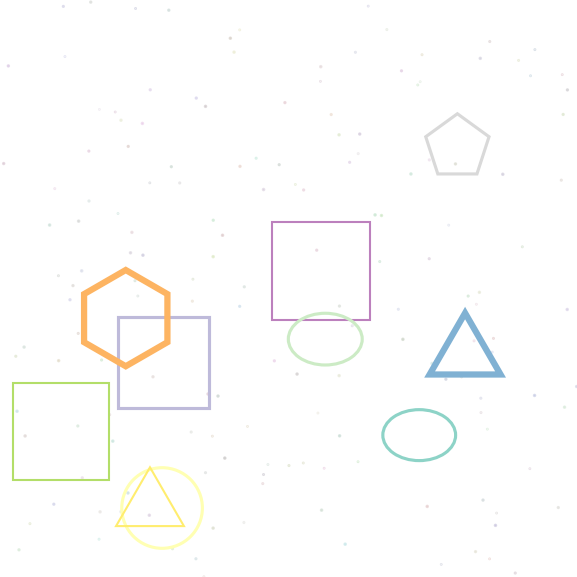[{"shape": "oval", "thickness": 1.5, "radius": 0.32, "center": [0.726, 0.246]}, {"shape": "circle", "thickness": 1.5, "radius": 0.35, "center": [0.281, 0.119]}, {"shape": "square", "thickness": 1.5, "radius": 0.39, "center": [0.284, 0.372]}, {"shape": "triangle", "thickness": 3, "radius": 0.35, "center": [0.805, 0.386]}, {"shape": "hexagon", "thickness": 3, "radius": 0.42, "center": [0.218, 0.448]}, {"shape": "square", "thickness": 1, "radius": 0.42, "center": [0.105, 0.252]}, {"shape": "pentagon", "thickness": 1.5, "radius": 0.29, "center": [0.792, 0.745]}, {"shape": "square", "thickness": 1, "radius": 0.42, "center": [0.555, 0.53]}, {"shape": "oval", "thickness": 1.5, "radius": 0.32, "center": [0.563, 0.412]}, {"shape": "triangle", "thickness": 1, "radius": 0.34, "center": [0.26, 0.122]}]